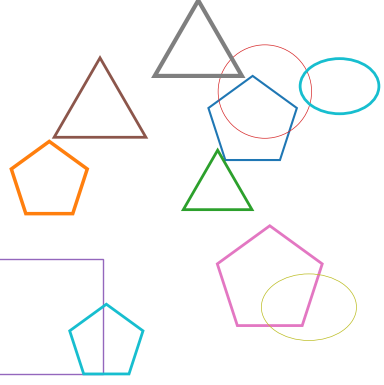[{"shape": "pentagon", "thickness": 1.5, "radius": 0.6, "center": [0.656, 0.682]}, {"shape": "pentagon", "thickness": 2.5, "radius": 0.52, "center": [0.128, 0.529]}, {"shape": "triangle", "thickness": 2, "radius": 0.51, "center": [0.565, 0.507]}, {"shape": "circle", "thickness": 0.5, "radius": 0.61, "center": [0.688, 0.762]}, {"shape": "square", "thickness": 1, "radius": 0.75, "center": [0.119, 0.177]}, {"shape": "triangle", "thickness": 2, "radius": 0.69, "center": [0.26, 0.712]}, {"shape": "pentagon", "thickness": 2, "radius": 0.72, "center": [0.701, 0.27]}, {"shape": "triangle", "thickness": 3, "radius": 0.65, "center": [0.515, 0.868]}, {"shape": "oval", "thickness": 0.5, "radius": 0.62, "center": [0.802, 0.202]}, {"shape": "pentagon", "thickness": 2, "radius": 0.5, "center": [0.276, 0.11]}, {"shape": "oval", "thickness": 2, "radius": 0.51, "center": [0.882, 0.776]}]